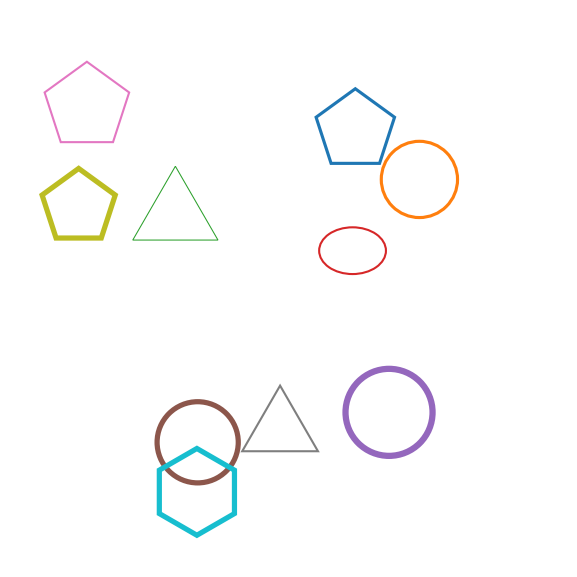[{"shape": "pentagon", "thickness": 1.5, "radius": 0.36, "center": [0.615, 0.774]}, {"shape": "circle", "thickness": 1.5, "radius": 0.33, "center": [0.726, 0.688]}, {"shape": "triangle", "thickness": 0.5, "radius": 0.43, "center": [0.304, 0.626]}, {"shape": "oval", "thickness": 1, "radius": 0.29, "center": [0.61, 0.565]}, {"shape": "circle", "thickness": 3, "radius": 0.38, "center": [0.674, 0.285]}, {"shape": "circle", "thickness": 2.5, "radius": 0.35, "center": [0.342, 0.233]}, {"shape": "pentagon", "thickness": 1, "radius": 0.38, "center": [0.15, 0.815]}, {"shape": "triangle", "thickness": 1, "radius": 0.38, "center": [0.485, 0.256]}, {"shape": "pentagon", "thickness": 2.5, "radius": 0.33, "center": [0.136, 0.641]}, {"shape": "hexagon", "thickness": 2.5, "radius": 0.38, "center": [0.341, 0.147]}]